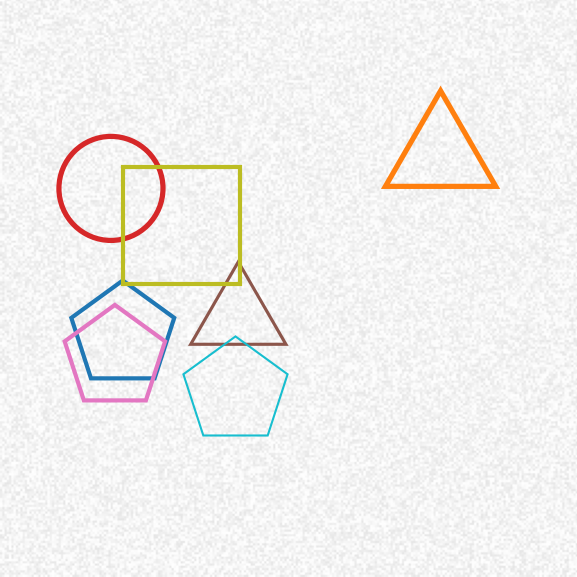[{"shape": "pentagon", "thickness": 2, "radius": 0.47, "center": [0.213, 0.42]}, {"shape": "triangle", "thickness": 2.5, "radius": 0.55, "center": [0.763, 0.732]}, {"shape": "circle", "thickness": 2.5, "radius": 0.45, "center": [0.192, 0.673]}, {"shape": "triangle", "thickness": 1.5, "radius": 0.48, "center": [0.413, 0.451]}, {"shape": "pentagon", "thickness": 2, "radius": 0.46, "center": [0.199, 0.38]}, {"shape": "square", "thickness": 2, "radius": 0.5, "center": [0.315, 0.609]}, {"shape": "pentagon", "thickness": 1, "radius": 0.47, "center": [0.408, 0.322]}]